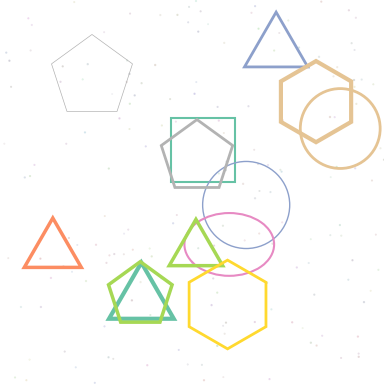[{"shape": "square", "thickness": 1.5, "radius": 0.42, "center": [0.527, 0.61]}, {"shape": "triangle", "thickness": 3, "radius": 0.49, "center": [0.367, 0.221]}, {"shape": "triangle", "thickness": 2.5, "radius": 0.43, "center": [0.137, 0.348]}, {"shape": "circle", "thickness": 1, "radius": 0.57, "center": [0.639, 0.468]}, {"shape": "triangle", "thickness": 2, "radius": 0.47, "center": [0.717, 0.874]}, {"shape": "oval", "thickness": 1.5, "radius": 0.58, "center": [0.596, 0.365]}, {"shape": "triangle", "thickness": 2.5, "radius": 0.4, "center": [0.509, 0.35]}, {"shape": "pentagon", "thickness": 2.5, "radius": 0.43, "center": [0.364, 0.233]}, {"shape": "hexagon", "thickness": 2, "radius": 0.58, "center": [0.591, 0.209]}, {"shape": "circle", "thickness": 2, "radius": 0.52, "center": [0.884, 0.666]}, {"shape": "hexagon", "thickness": 3, "radius": 0.53, "center": [0.821, 0.736]}, {"shape": "pentagon", "thickness": 0.5, "radius": 0.55, "center": [0.239, 0.8]}, {"shape": "pentagon", "thickness": 2, "radius": 0.49, "center": [0.512, 0.592]}]